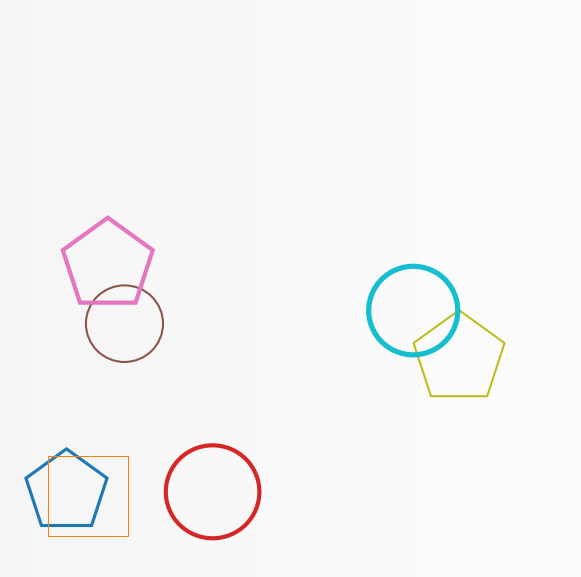[{"shape": "pentagon", "thickness": 1.5, "radius": 0.37, "center": [0.114, 0.149]}, {"shape": "square", "thickness": 0.5, "radius": 0.35, "center": [0.151, 0.14]}, {"shape": "circle", "thickness": 2, "radius": 0.4, "center": [0.366, 0.148]}, {"shape": "circle", "thickness": 1, "radius": 0.33, "center": [0.214, 0.439]}, {"shape": "pentagon", "thickness": 2, "radius": 0.41, "center": [0.185, 0.541]}, {"shape": "pentagon", "thickness": 1, "radius": 0.41, "center": [0.79, 0.38]}, {"shape": "circle", "thickness": 2.5, "radius": 0.38, "center": [0.711, 0.461]}]